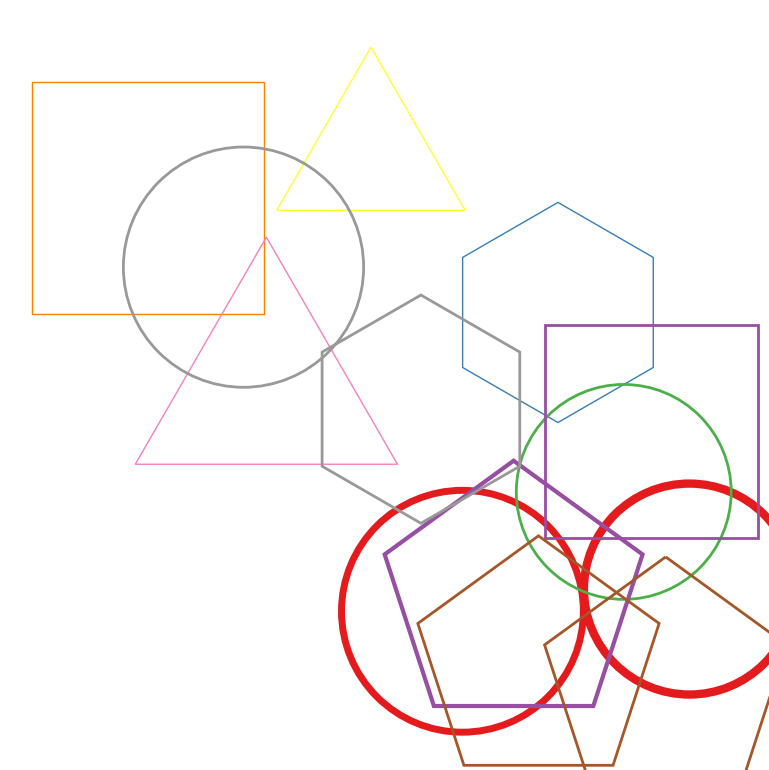[{"shape": "circle", "thickness": 3, "radius": 0.68, "center": [0.895, 0.235]}, {"shape": "circle", "thickness": 2.5, "radius": 0.79, "center": [0.601, 0.206]}, {"shape": "hexagon", "thickness": 0.5, "radius": 0.71, "center": [0.725, 0.594]}, {"shape": "circle", "thickness": 1, "radius": 0.7, "center": [0.81, 0.361]}, {"shape": "pentagon", "thickness": 1.5, "radius": 0.88, "center": [0.667, 0.226]}, {"shape": "square", "thickness": 1, "radius": 0.69, "center": [0.846, 0.439]}, {"shape": "square", "thickness": 0.5, "radius": 0.75, "center": [0.192, 0.743]}, {"shape": "triangle", "thickness": 0.5, "radius": 0.71, "center": [0.482, 0.797]}, {"shape": "pentagon", "thickness": 1, "radius": 0.83, "center": [0.865, 0.111]}, {"shape": "pentagon", "thickness": 1, "radius": 0.82, "center": [0.699, 0.139]}, {"shape": "triangle", "thickness": 0.5, "radius": 0.98, "center": [0.346, 0.495]}, {"shape": "circle", "thickness": 1, "radius": 0.78, "center": [0.316, 0.653]}, {"shape": "hexagon", "thickness": 1, "radius": 0.74, "center": [0.547, 0.469]}]